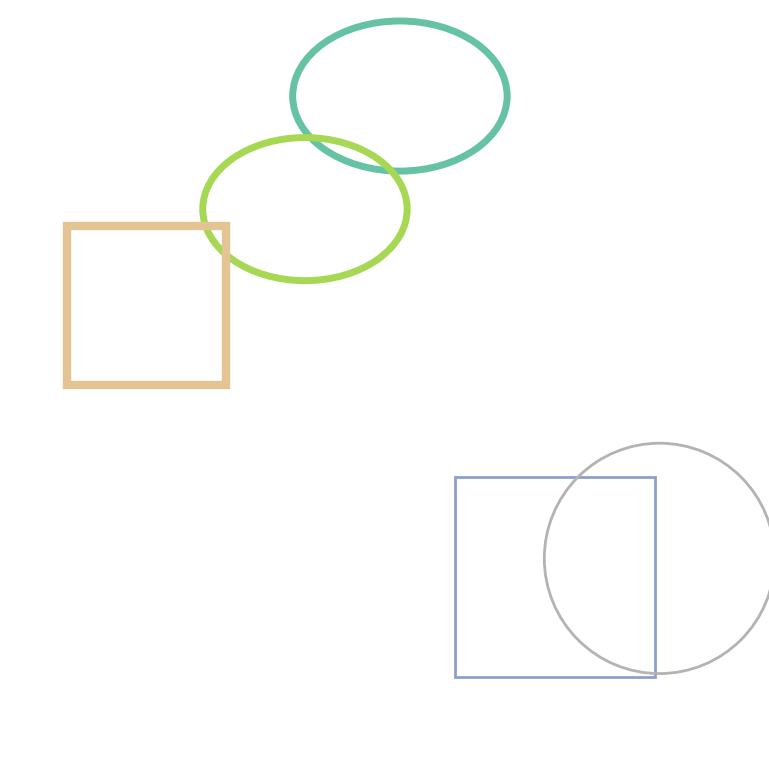[{"shape": "oval", "thickness": 2.5, "radius": 0.7, "center": [0.519, 0.875]}, {"shape": "square", "thickness": 1, "radius": 0.65, "center": [0.721, 0.25]}, {"shape": "oval", "thickness": 2.5, "radius": 0.66, "center": [0.396, 0.728]}, {"shape": "square", "thickness": 3, "radius": 0.52, "center": [0.19, 0.603]}, {"shape": "circle", "thickness": 1, "radius": 0.75, "center": [0.856, 0.275]}]